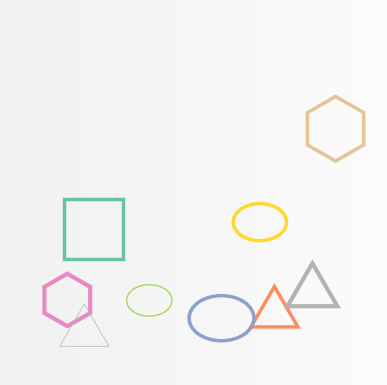[{"shape": "square", "thickness": 2.5, "radius": 0.39, "center": [0.241, 0.405]}, {"shape": "triangle", "thickness": 2.5, "radius": 0.35, "center": [0.708, 0.186]}, {"shape": "oval", "thickness": 2.5, "radius": 0.42, "center": [0.572, 0.174]}, {"shape": "hexagon", "thickness": 3, "radius": 0.34, "center": [0.174, 0.221]}, {"shape": "oval", "thickness": 1, "radius": 0.29, "center": [0.385, 0.22]}, {"shape": "oval", "thickness": 2.5, "radius": 0.34, "center": [0.671, 0.423]}, {"shape": "hexagon", "thickness": 2.5, "radius": 0.42, "center": [0.866, 0.665]}, {"shape": "triangle", "thickness": 0.5, "radius": 0.37, "center": [0.218, 0.137]}, {"shape": "triangle", "thickness": 3, "radius": 0.37, "center": [0.806, 0.242]}]